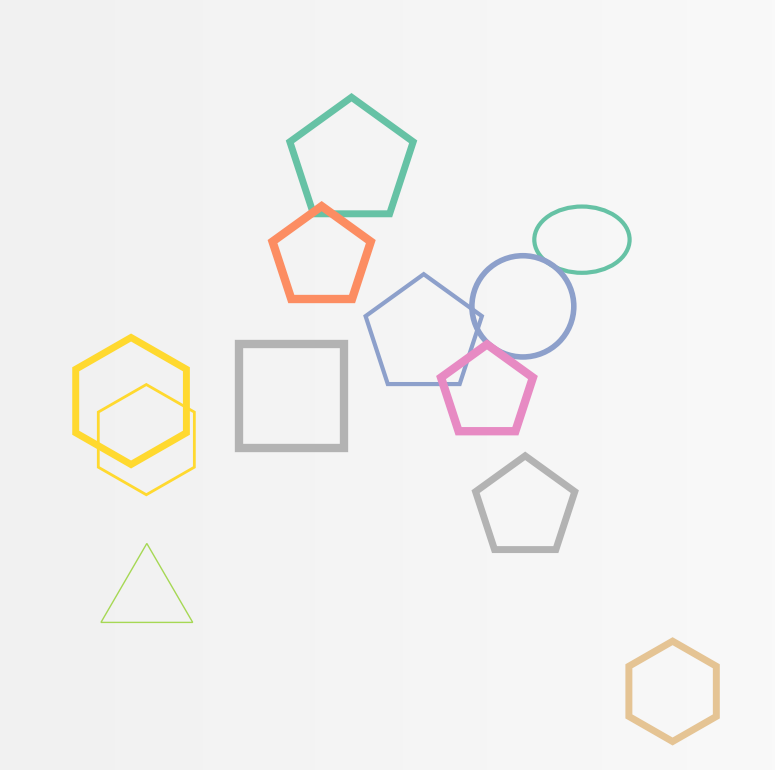[{"shape": "oval", "thickness": 1.5, "radius": 0.31, "center": [0.751, 0.689]}, {"shape": "pentagon", "thickness": 2.5, "radius": 0.42, "center": [0.454, 0.79]}, {"shape": "pentagon", "thickness": 3, "radius": 0.33, "center": [0.415, 0.666]}, {"shape": "circle", "thickness": 2, "radius": 0.33, "center": [0.675, 0.602]}, {"shape": "pentagon", "thickness": 1.5, "radius": 0.39, "center": [0.547, 0.565]}, {"shape": "pentagon", "thickness": 3, "radius": 0.31, "center": [0.628, 0.49]}, {"shape": "triangle", "thickness": 0.5, "radius": 0.34, "center": [0.189, 0.226]}, {"shape": "hexagon", "thickness": 2.5, "radius": 0.41, "center": [0.169, 0.479]}, {"shape": "hexagon", "thickness": 1, "radius": 0.36, "center": [0.189, 0.429]}, {"shape": "hexagon", "thickness": 2.5, "radius": 0.33, "center": [0.868, 0.102]}, {"shape": "pentagon", "thickness": 2.5, "radius": 0.34, "center": [0.678, 0.341]}, {"shape": "square", "thickness": 3, "radius": 0.34, "center": [0.376, 0.486]}]